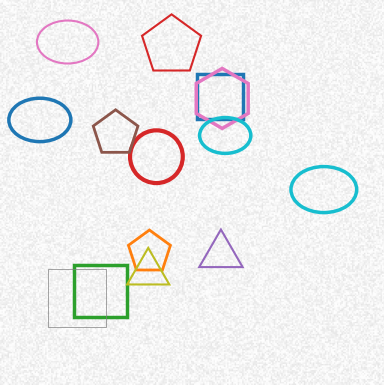[{"shape": "square", "thickness": 2.5, "radius": 0.3, "center": [0.572, 0.75]}, {"shape": "oval", "thickness": 2.5, "radius": 0.4, "center": [0.104, 0.688]}, {"shape": "pentagon", "thickness": 2, "radius": 0.29, "center": [0.388, 0.345]}, {"shape": "square", "thickness": 2.5, "radius": 0.34, "center": [0.262, 0.244]}, {"shape": "pentagon", "thickness": 1.5, "radius": 0.4, "center": [0.446, 0.882]}, {"shape": "circle", "thickness": 3, "radius": 0.34, "center": [0.406, 0.593]}, {"shape": "triangle", "thickness": 1.5, "radius": 0.33, "center": [0.574, 0.339]}, {"shape": "pentagon", "thickness": 2, "radius": 0.31, "center": [0.3, 0.654]}, {"shape": "oval", "thickness": 1.5, "radius": 0.4, "center": [0.176, 0.891]}, {"shape": "hexagon", "thickness": 2.5, "radius": 0.39, "center": [0.577, 0.744]}, {"shape": "square", "thickness": 0.5, "radius": 0.37, "center": [0.199, 0.226]}, {"shape": "triangle", "thickness": 1.5, "radius": 0.32, "center": [0.385, 0.293]}, {"shape": "oval", "thickness": 2.5, "radius": 0.43, "center": [0.841, 0.508]}, {"shape": "oval", "thickness": 2.5, "radius": 0.33, "center": [0.585, 0.648]}]